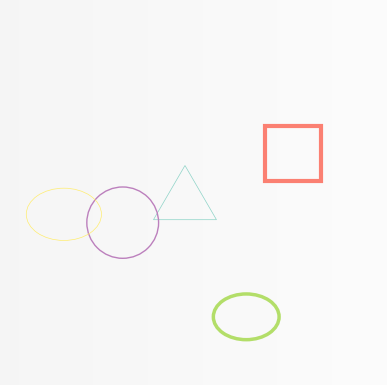[{"shape": "triangle", "thickness": 0.5, "radius": 0.47, "center": [0.477, 0.476]}, {"shape": "square", "thickness": 3, "radius": 0.36, "center": [0.756, 0.601]}, {"shape": "oval", "thickness": 2.5, "radius": 0.42, "center": [0.635, 0.177]}, {"shape": "circle", "thickness": 1, "radius": 0.46, "center": [0.317, 0.422]}, {"shape": "oval", "thickness": 0.5, "radius": 0.48, "center": [0.165, 0.443]}]